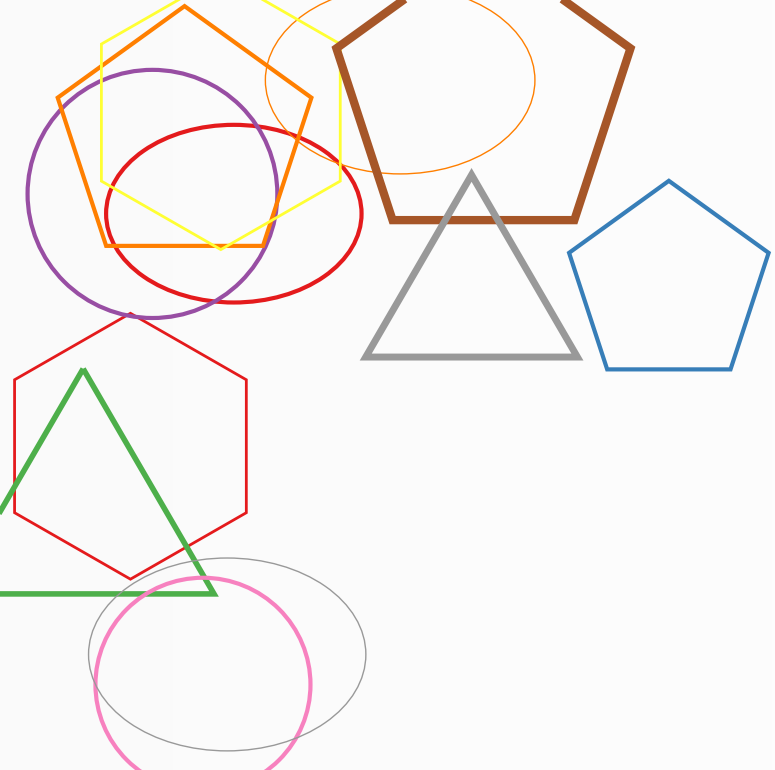[{"shape": "hexagon", "thickness": 1, "radius": 0.86, "center": [0.168, 0.42]}, {"shape": "oval", "thickness": 1.5, "radius": 0.82, "center": [0.302, 0.723]}, {"shape": "pentagon", "thickness": 1.5, "radius": 0.68, "center": [0.863, 0.63]}, {"shape": "triangle", "thickness": 2, "radius": 0.97, "center": [0.107, 0.326]}, {"shape": "circle", "thickness": 1.5, "radius": 0.81, "center": [0.197, 0.748]}, {"shape": "pentagon", "thickness": 1.5, "radius": 0.86, "center": [0.238, 0.82]}, {"shape": "oval", "thickness": 0.5, "radius": 0.87, "center": [0.516, 0.896]}, {"shape": "hexagon", "thickness": 1, "radius": 0.89, "center": [0.285, 0.854]}, {"shape": "pentagon", "thickness": 3, "radius": 1.0, "center": [0.624, 0.876]}, {"shape": "circle", "thickness": 1.5, "radius": 0.69, "center": [0.262, 0.111]}, {"shape": "oval", "thickness": 0.5, "radius": 0.89, "center": [0.293, 0.15]}, {"shape": "triangle", "thickness": 2.5, "radius": 0.79, "center": [0.608, 0.615]}]